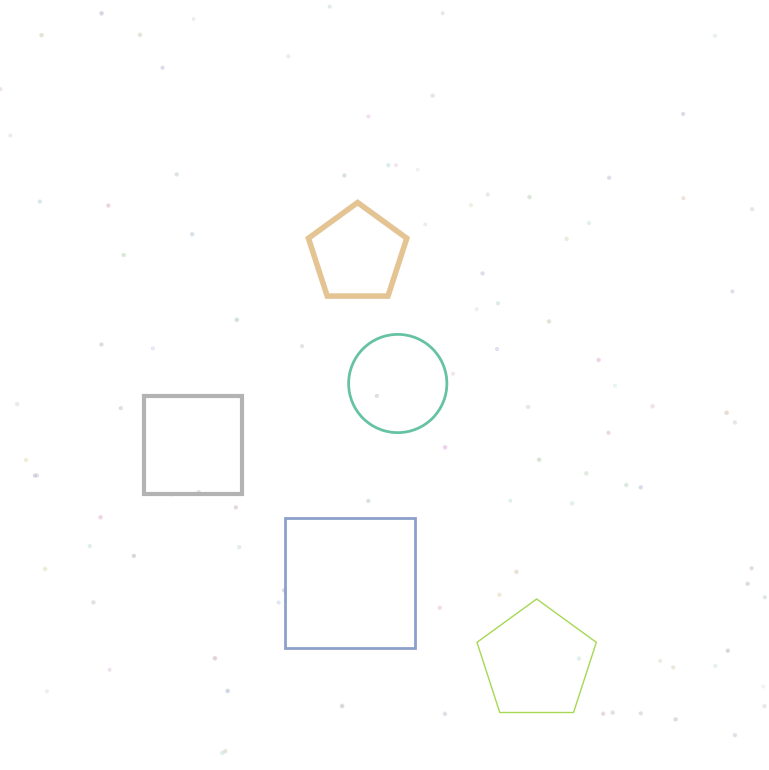[{"shape": "circle", "thickness": 1, "radius": 0.32, "center": [0.517, 0.502]}, {"shape": "square", "thickness": 1, "radius": 0.42, "center": [0.454, 0.244]}, {"shape": "pentagon", "thickness": 0.5, "radius": 0.41, "center": [0.697, 0.141]}, {"shape": "pentagon", "thickness": 2, "radius": 0.34, "center": [0.464, 0.67]}, {"shape": "square", "thickness": 1.5, "radius": 0.32, "center": [0.251, 0.422]}]